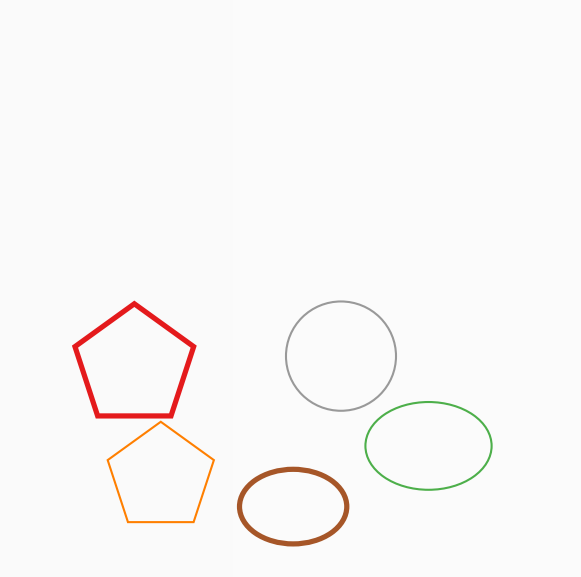[{"shape": "pentagon", "thickness": 2.5, "radius": 0.54, "center": [0.231, 0.366]}, {"shape": "oval", "thickness": 1, "radius": 0.54, "center": [0.737, 0.227]}, {"shape": "pentagon", "thickness": 1, "radius": 0.48, "center": [0.277, 0.173]}, {"shape": "oval", "thickness": 2.5, "radius": 0.46, "center": [0.504, 0.122]}, {"shape": "circle", "thickness": 1, "radius": 0.47, "center": [0.587, 0.382]}]